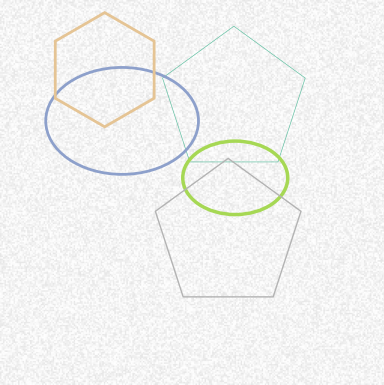[{"shape": "pentagon", "thickness": 0.5, "radius": 0.97, "center": [0.607, 0.737]}, {"shape": "oval", "thickness": 2, "radius": 0.99, "center": [0.317, 0.686]}, {"shape": "oval", "thickness": 2.5, "radius": 0.68, "center": [0.611, 0.538]}, {"shape": "hexagon", "thickness": 2, "radius": 0.74, "center": [0.272, 0.819]}, {"shape": "pentagon", "thickness": 1, "radius": 0.99, "center": [0.593, 0.39]}]